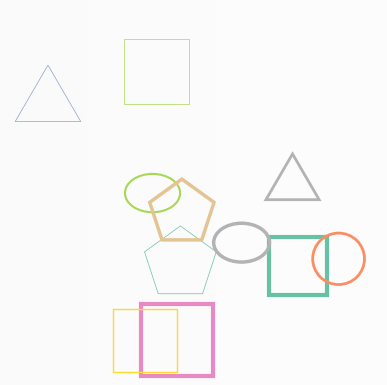[{"shape": "square", "thickness": 3, "radius": 0.37, "center": [0.768, 0.309]}, {"shape": "pentagon", "thickness": 0.5, "radius": 0.49, "center": [0.466, 0.316]}, {"shape": "circle", "thickness": 2, "radius": 0.33, "center": [0.874, 0.328]}, {"shape": "triangle", "thickness": 0.5, "radius": 0.49, "center": [0.124, 0.733]}, {"shape": "square", "thickness": 3, "radius": 0.47, "center": [0.456, 0.116]}, {"shape": "square", "thickness": 0.5, "radius": 0.42, "center": [0.404, 0.814]}, {"shape": "oval", "thickness": 1.5, "radius": 0.36, "center": [0.394, 0.499]}, {"shape": "square", "thickness": 1, "radius": 0.41, "center": [0.375, 0.116]}, {"shape": "pentagon", "thickness": 2.5, "radius": 0.44, "center": [0.469, 0.448]}, {"shape": "triangle", "thickness": 2, "radius": 0.4, "center": [0.755, 0.521]}, {"shape": "oval", "thickness": 2.5, "radius": 0.36, "center": [0.623, 0.37]}]